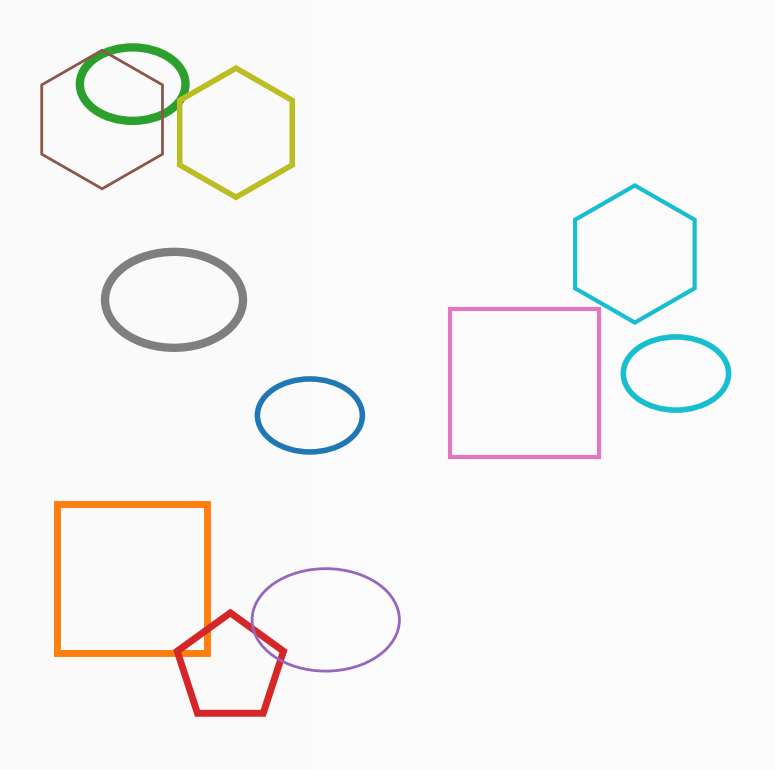[{"shape": "oval", "thickness": 2, "radius": 0.34, "center": [0.4, 0.46]}, {"shape": "square", "thickness": 2.5, "radius": 0.48, "center": [0.171, 0.249]}, {"shape": "oval", "thickness": 3, "radius": 0.34, "center": [0.171, 0.891]}, {"shape": "pentagon", "thickness": 2.5, "radius": 0.36, "center": [0.297, 0.132]}, {"shape": "oval", "thickness": 1, "radius": 0.48, "center": [0.42, 0.195]}, {"shape": "hexagon", "thickness": 1, "radius": 0.45, "center": [0.132, 0.845]}, {"shape": "square", "thickness": 1.5, "radius": 0.48, "center": [0.677, 0.503]}, {"shape": "oval", "thickness": 3, "radius": 0.45, "center": [0.225, 0.611]}, {"shape": "hexagon", "thickness": 2, "radius": 0.42, "center": [0.304, 0.828]}, {"shape": "hexagon", "thickness": 1.5, "radius": 0.45, "center": [0.819, 0.67]}, {"shape": "oval", "thickness": 2, "radius": 0.34, "center": [0.872, 0.515]}]